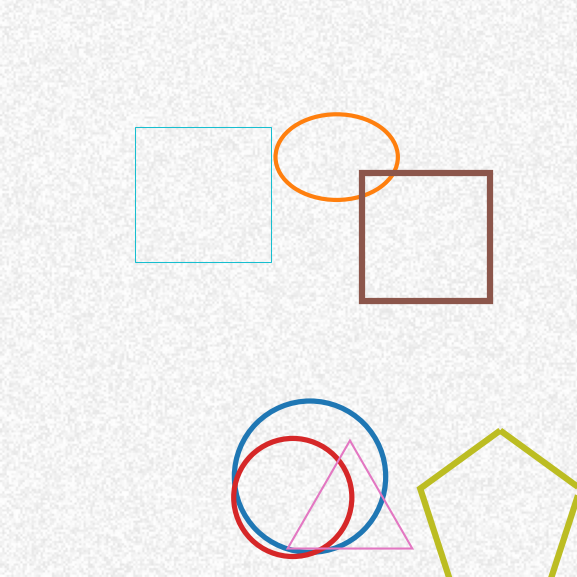[{"shape": "circle", "thickness": 2.5, "radius": 0.66, "center": [0.537, 0.174]}, {"shape": "oval", "thickness": 2, "radius": 0.53, "center": [0.583, 0.727]}, {"shape": "circle", "thickness": 2.5, "radius": 0.51, "center": [0.507, 0.138]}, {"shape": "square", "thickness": 3, "radius": 0.55, "center": [0.737, 0.589]}, {"shape": "triangle", "thickness": 1, "radius": 0.62, "center": [0.606, 0.112]}, {"shape": "pentagon", "thickness": 3, "radius": 0.73, "center": [0.866, 0.108]}, {"shape": "square", "thickness": 0.5, "radius": 0.59, "center": [0.352, 0.662]}]